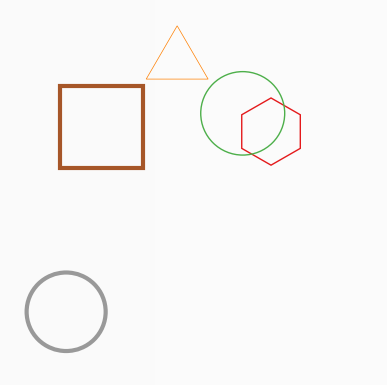[{"shape": "hexagon", "thickness": 1, "radius": 0.44, "center": [0.699, 0.658]}, {"shape": "circle", "thickness": 1, "radius": 0.54, "center": [0.626, 0.706]}, {"shape": "triangle", "thickness": 0.5, "radius": 0.46, "center": [0.457, 0.841]}, {"shape": "square", "thickness": 3, "radius": 0.54, "center": [0.261, 0.67]}, {"shape": "circle", "thickness": 3, "radius": 0.51, "center": [0.171, 0.19]}]